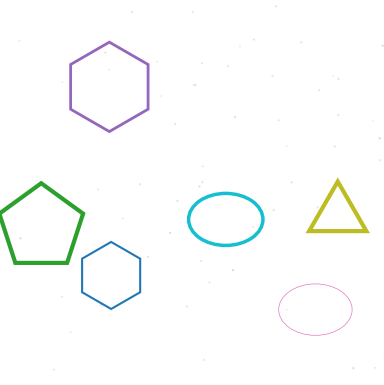[{"shape": "hexagon", "thickness": 1.5, "radius": 0.44, "center": [0.289, 0.285]}, {"shape": "pentagon", "thickness": 3, "radius": 0.57, "center": [0.107, 0.41]}, {"shape": "hexagon", "thickness": 2, "radius": 0.58, "center": [0.284, 0.774]}, {"shape": "oval", "thickness": 0.5, "radius": 0.48, "center": [0.819, 0.196]}, {"shape": "triangle", "thickness": 3, "radius": 0.43, "center": [0.877, 0.443]}, {"shape": "oval", "thickness": 2.5, "radius": 0.48, "center": [0.586, 0.43]}]